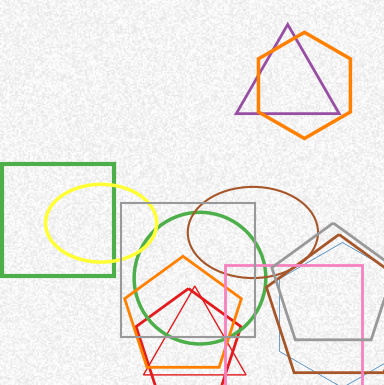[{"shape": "pentagon", "thickness": 2, "radius": 0.72, "center": [0.49, 0.107]}, {"shape": "triangle", "thickness": 1, "radius": 0.77, "center": [0.506, 0.103]}, {"shape": "hexagon", "thickness": 0.5, "radius": 0.94, "center": [0.889, 0.182]}, {"shape": "square", "thickness": 3, "radius": 0.73, "center": [0.151, 0.428]}, {"shape": "circle", "thickness": 2.5, "radius": 0.85, "center": [0.519, 0.278]}, {"shape": "triangle", "thickness": 2, "radius": 0.77, "center": [0.747, 0.782]}, {"shape": "pentagon", "thickness": 2, "radius": 0.8, "center": [0.475, 0.175]}, {"shape": "hexagon", "thickness": 2.5, "radius": 0.69, "center": [0.791, 0.778]}, {"shape": "oval", "thickness": 2.5, "radius": 0.72, "center": [0.263, 0.42]}, {"shape": "oval", "thickness": 1.5, "radius": 0.85, "center": [0.657, 0.396]}, {"shape": "pentagon", "thickness": 2, "radius": 0.99, "center": [0.881, 0.193]}, {"shape": "square", "thickness": 2, "radius": 0.89, "center": [0.763, 0.133]}, {"shape": "square", "thickness": 1.5, "radius": 0.87, "center": [0.488, 0.299]}, {"shape": "pentagon", "thickness": 2, "radius": 0.84, "center": [0.866, 0.253]}]